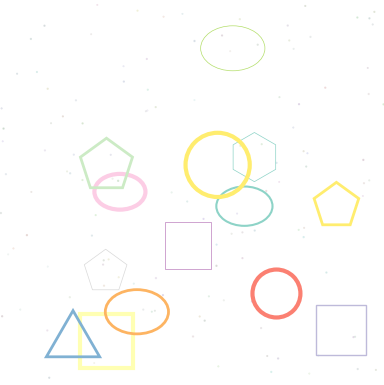[{"shape": "oval", "thickness": 1.5, "radius": 0.36, "center": [0.635, 0.464]}, {"shape": "hexagon", "thickness": 0.5, "radius": 0.32, "center": [0.661, 0.592]}, {"shape": "square", "thickness": 3, "radius": 0.35, "center": [0.276, 0.114]}, {"shape": "square", "thickness": 1, "radius": 0.32, "center": [0.885, 0.143]}, {"shape": "circle", "thickness": 3, "radius": 0.31, "center": [0.718, 0.238]}, {"shape": "triangle", "thickness": 2, "radius": 0.4, "center": [0.19, 0.113]}, {"shape": "oval", "thickness": 2, "radius": 0.41, "center": [0.356, 0.19]}, {"shape": "oval", "thickness": 0.5, "radius": 0.42, "center": [0.605, 0.875]}, {"shape": "oval", "thickness": 3, "radius": 0.33, "center": [0.311, 0.502]}, {"shape": "pentagon", "thickness": 0.5, "radius": 0.29, "center": [0.274, 0.294]}, {"shape": "square", "thickness": 0.5, "radius": 0.3, "center": [0.488, 0.363]}, {"shape": "pentagon", "thickness": 2, "radius": 0.36, "center": [0.277, 0.57]}, {"shape": "circle", "thickness": 3, "radius": 0.42, "center": [0.565, 0.572]}, {"shape": "pentagon", "thickness": 2, "radius": 0.3, "center": [0.874, 0.465]}]